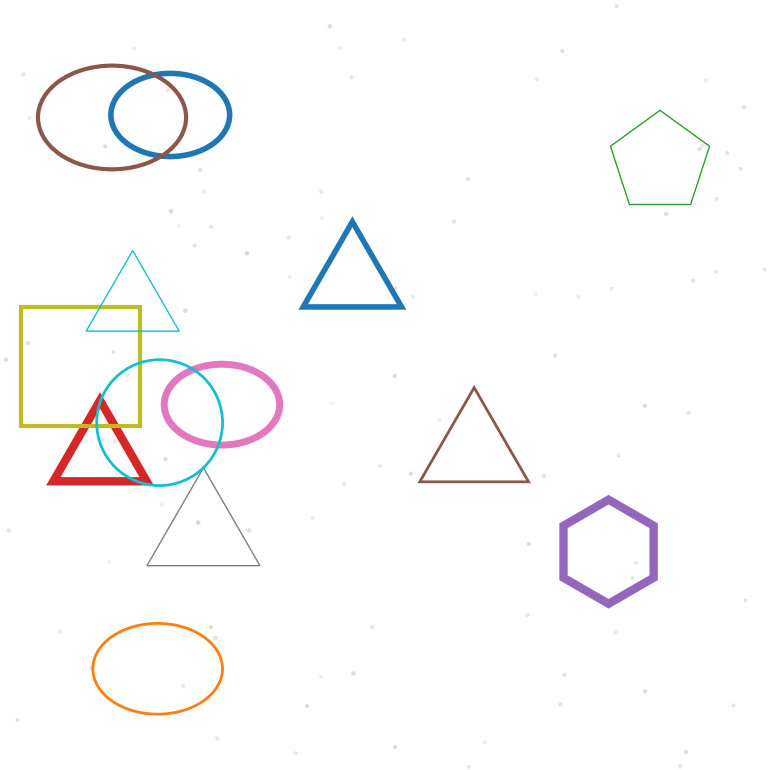[{"shape": "oval", "thickness": 2, "radius": 0.39, "center": [0.221, 0.851]}, {"shape": "triangle", "thickness": 2, "radius": 0.37, "center": [0.458, 0.638]}, {"shape": "oval", "thickness": 1, "radius": 0.42, "center": [0.205, 0.131]}, {"shape": "pentagon", "thickness": 0.5, "radius": 0.34, "center": [0.857, 0.789]}, {"shape": "triangle", "thickness": 3, "radius": 0.35, "center": [0.13, 0.41]}, {"shape": "hexagon", "thickness": 3, "radius": 0.34, "center": [0.79, 0.283]}, {"shape": "triangle", "thickness": 1, "radius": 0.41, "center": [0.616, 0.415]}, {"shape": "oval", "thickness": 1.5, "radius": 0.48, "center": [0.145, 0.847]}, {"shape": "oval", "thickness": 2.5, "radius": 0.37, "center": [0.288, 0.475]}, {"shape": "triangle", "thickness": 0.5, "radius": 0.42, "center": [0.264, 0.308]}, {"shape": "square", "thickness": 1.5, "radius": 0.39, "center": [0.104, 0.524]}, {"shape": "triangle", "thickness": 0.5, "radius": 0.35, "center": [0.172, 0.605]}, {"shape": "circle", "thickness": 1, "radius": 0.41, "center": [0.207, 0.451]}]